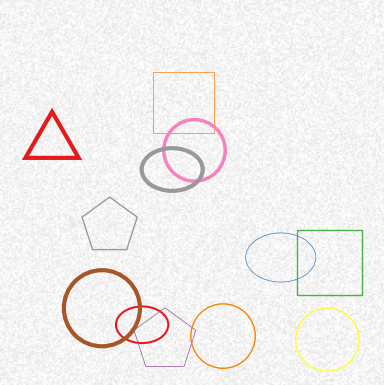[{"shape": "oval", "thickness": 1.5, "radius": 0.34, "center": [0.369, 0.156]}, {"shape": "triangle", "thickness": 3, "radius": 0.4, "center": [0.135, 0.63]}, {"shape": "oval", "thickness": 0.5, "radius": 0.46, "center": [0.729, 0.331]}, {"shape": "square", "thickness": 1, "radius": 0.42, "center": [0.855, 0.317]}, {"shape": "pentagon", "thickness": 0.5, "radius": 0.42, "center": [0.428, 0.116]}, {"shape": "circle", "thickness": 1, "radius": 0.42, "center": [0.579, 0.127]}, {"shape": "square", "thickness": 0.5, "radius": 0.4, "center": [0.477, 0.735]}, {"shape": "circle", "thickness": 1, "radius": 0.41, "center": [0.85, 0.118]}, {"shape": "circle", "thickness": 3, "radius": 0.49, "center": [0.265, 0.199]}, {"shape": "circle", "thickness": 2.5, "radius": 0.4, "center": [0.505, 0.609]}, {"shape": "oval", "thickness": 3, "radius": 0.4, "center": [0.447, 0.56]}, {"shape": "pentagon", "thickness": 1, "radius": 0.38, "center": [0.285, 0.413]}]